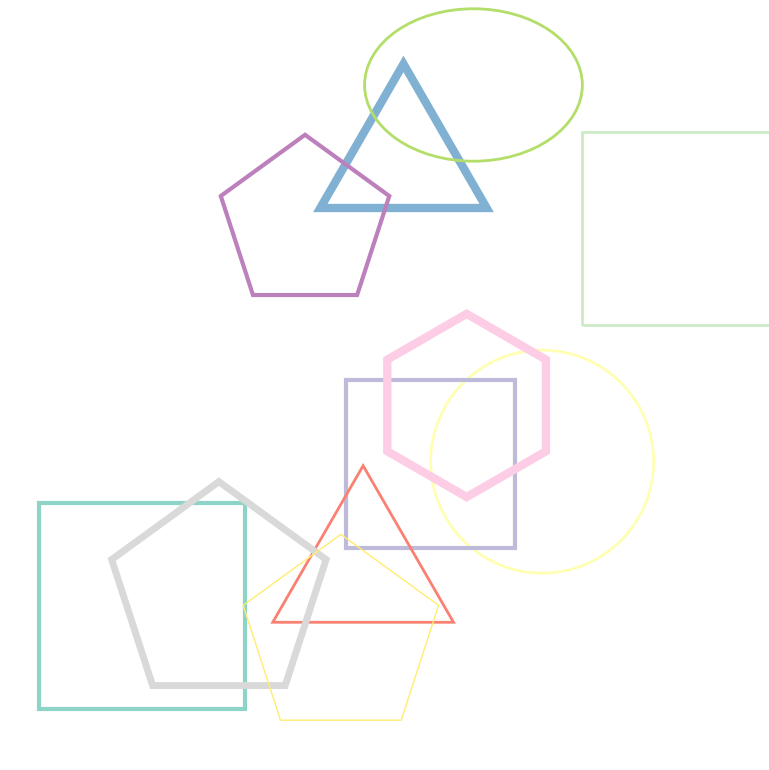[{"shape": "square", "thickness": 1.5, "radius": 0.67, "center": [0.185, 0.213]}, {"shape": "circle", "thickness": 1, "radius": 0.72, "center": [0.704, 0.4]}, {"shape": "square", "thickness": 1.5, "radius": 0.55, "center": [0.559, 0.398]}, {"shape": "triangle", "thickness": 1, "radius": 0.68, "center": [0.472, 0.26]}, {"shape": "triangle", "thickness": 3, "radius": 0.62, "center": [0.524, 0.792]}, {"shape": "oval", "thickness": 1, "radius": 0.71, "center": [0.615, 0.89]}, {"shape": "hexagon", "thickness": 3, "radius": 0.59, "center": [0.606, 0.473]}, {"shape": "pentagon", "thickness": 2.5, "radius": 0.73, "center": [0.284, 0.228]}, {"shape": "pentagon", "thickness": 1.5, "radius": 0.58, "center": [0.396, 0.71]}, {"shape": "square", "thickness": 1, "radius": 0.63, "center": [0.881, 0.704]}, {"shape": "pentagon", "thickness": 0.5, "radius": 0.67, "center": [0.443, 0.173]}]